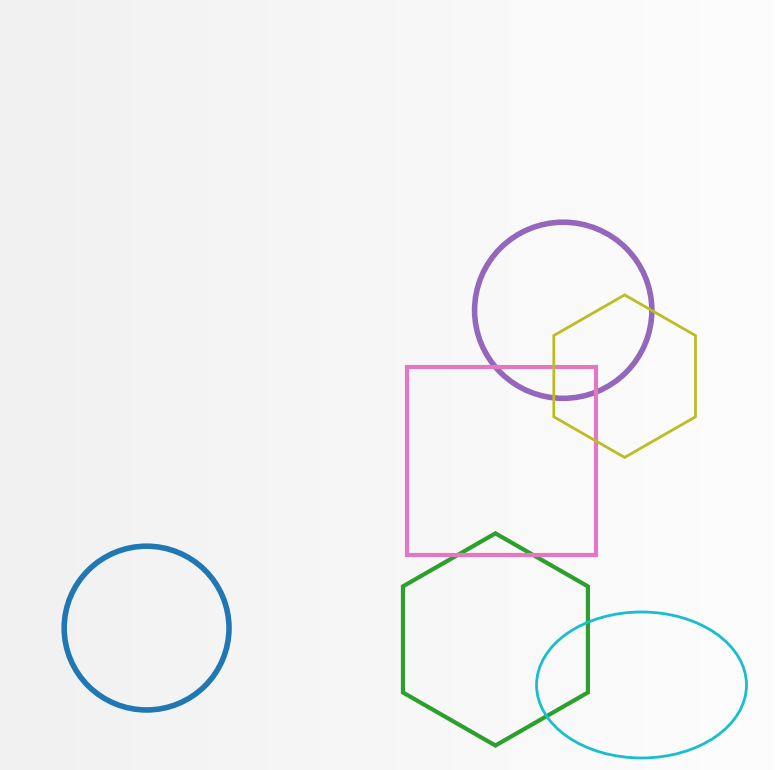[{"shape": "circle", "thickness": 2, "radius": 0.53, "center": [0.189, 0.184]}, {"shape": "hexagon", "thickness": 1.5, "radius": 0.69, "center": [0.639, 0.17]}, {"shape": "circle", "thickness": 2, "radius": 0.57, "center": [0.727, 0.597]}, {"shape": "square", "thickness": 1.5, "radius": 0.61, "center": [0.647, 0.402]}, {"shape": "hexagon", "thickness": 1, "radius": 0.53, "center": [0.806, 0.511]}, {"shape": "oval", "thickness": 1, "radius": 0.68, "center": [0.828, 0.11]}]